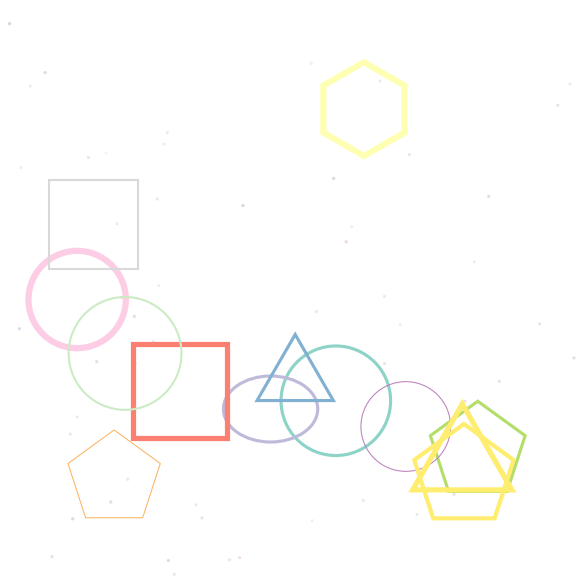[{"shape": "circle", "thickness": 1.5, "radius": 0.47, "center": [0.581, 0.305]}, {"shape": "hexagon", "thickness": 3, "radius": 0.41, "center": [0.63, 0.81]}, {"shape": "oval", "thickness": 1.5, "radius": 0.41, "center": [0.469, 0.291]}, {"shape": "square", "thickness": 2.5, "radius": 0.41, "center": [0.311, 0.322]}, {"shape": "triangle", "thickness": 1.5, "radius": 0.38, "center": [0.511, 0.344]}, {"shape": "pentagon", "thickness": 0.5, "radius": 0.42, "center": [0.198, 0.171]}, {"shape": "pentagon", "thickness": 1.5, "radius": 0.43, "center": [0.827, 0.218]}, {"shape": "circle", "thickness": 3, "radius": 0.42, "center": [0.134, 0.481]}, {"shape": "square", "thickness": 1, "radius": 0.39, "center": [0.162, 0.61]}, {"shape": "circle", "thickness": 0.5, "radius": 0.39, "center": [0.703, 0.261]}, {"shape": "circle", "thickness": 1, "radius": 0.49, "center": [0.217, 0.387]}, {"shape": "triangle", "thickness": 2.5, "radius": 0.5, "center": [0.8, 0.2]}, {"shape": "pentagon", "thickness": 2, "radius": 0.45, "center": [0.803, 0.175]}]